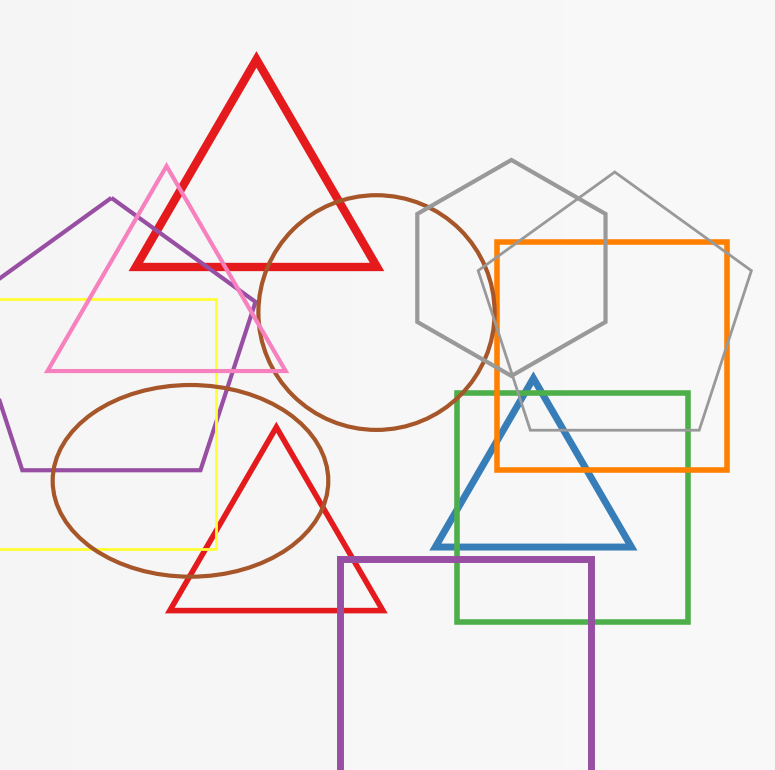[{"shape": "triangle", "thickness": 3, "radius": 0.9, "center": [0.331, 0.743]}, {"shape": "triangle", "thickness": 2, "radius": 0.79, "center": [0.357, 0.286]}, {"shape": "triangle", "thickness": 2.5, "radius": 0.73, "center": [0.688, 0.363]}, {"shape": "square", "thickness": 2, "radius": 0.74, "center": [0.739, 0.341]}, {"shape": "pentagon", "thickness": 1.5, "radius": 0.98, "center": [0.144, 0.548]}, {"shape": "square", "thickness": 2.5, "radius": 0.81, "center": [0.601, 0.113]}, {"shape": "square", "thickness": 2, "radius": 0.74, "center": [0.79, 0.537]}, {"shape": "square", "thickness": 1, "radius": 0.81, "center": [0.116, 0.449]}, {"shape": "oval", "thickness": 1.5, "radius": 0.89, "center": [0.246, 0.376]}, {"shape": "circle", "thickness": 1.5, "radius": 0.76, "center": [0.486, 0.594]}, {"shape": "triangle", "thickness": 1.5, "radius": 0.89, "center": [0.215, 0.607]}, {"shape": "pentagon", "thickness": 1, "radius": 0.93, "center": [0.793, 0.591]}, {"shape": "hexagon", "thickness": 1.5, "radius": 0.7, "center": [0.66, 0.652]}]